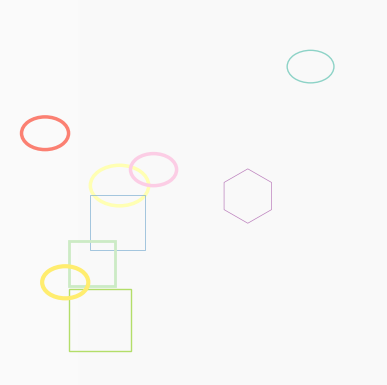[{"shape": "oval", "thickness": 1, "radius": 0.3, "center": [0.801, 0.827]}, {"shape": "oval", "thickness": 2.5, "radius": 0.38, "center": [0.308, 0.518]}, {"shape": "oval", "thickness": 2.5, "radius": 0.3, "center": [0.116, 0.654]}, {"shape": "square", "thickness": 0.5, "radius": 0.35, "center": [0.304, 0.422]}, {"shape": "square", "thickness": 1, "radius": 0.4, "center": [0.258, 0.169]}, {"shape": "oval", "thickness": 2.5, "radius": 0.3, "center": [0.396, 0.559]}, {"shape": "hexagon", "thickness": 0.5, "radius": 0.35, "center": [0.639, 0.491]}, {"shape": "square", "thickness": 2, "radius": 0.29, "center": [0.237, 0.315]}, {"shape": "oval", "thickness": 3, "radius": 0.3, "center": [0.168, 0.267]}]